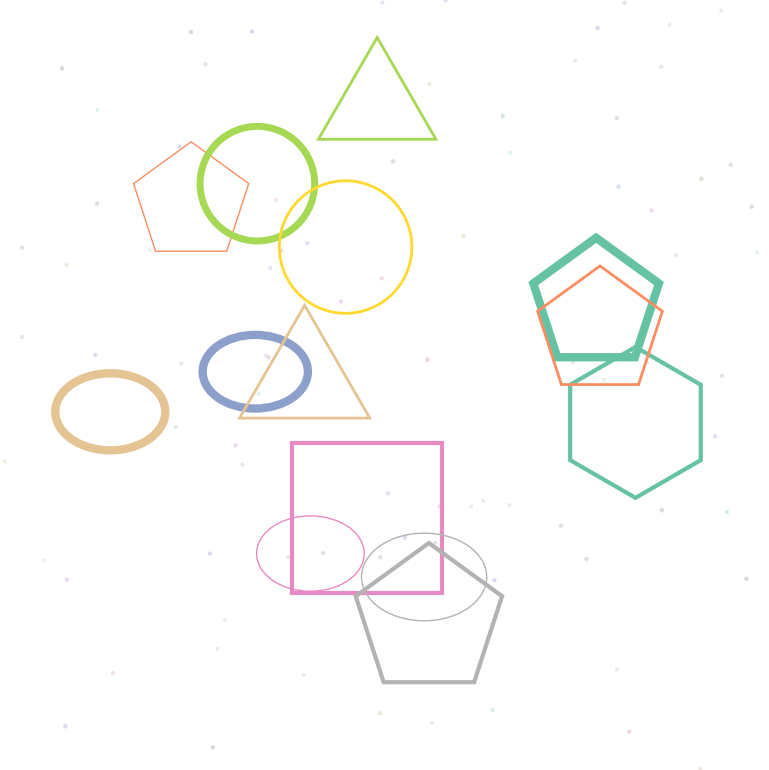[{"shape": "pentagon", "thickness": 3, "radius": 0.43, "center": [0.774, 0.605]}, {"shape": "hexagon", "thickness": 1.5, "radius": 0.49, "center": [0.825, 0.451]}, {"shape": "pentagon", "thickness": 0.5, "radius": 0.39, "center": [0.248, 0.737]}, {"shape": "pentagon", "thickness": 1, "radius": 0.43, "center": [0.779, 0.569]}, {"shape": "oval", "thickness": 3, "radius": 0.34, "center": [0.332, 0.517]}, {"shape": "oval", "thickness": 0.5, "radius": 0.35, "center": [0.403, 0.281]}, {"shape": "square", "thickness": 1.5, "radius": 0.49, "center": [0.477, 0.327]}, {"shape": "triangle", "thickness": 1, "radius": 0.44, "center": [0.49, 0.863]}, {"shape": "circle", "thickness": 2.5, "radius": 0.37, "center": [0.334, 0.761]}, {"shape": "circle", "thickness": 1, "radius": 0.43, "center": [0.449, 0.679]}, {"shape": "oval", "thickness": 3, "radius": 0.36, "center": [0.143, 0.465]}, {"shape": "triangle", "thickness": 1, "radius": 0.49, "center": [0.396, 0.506]}, {"shape": "pentagon", "thickness": 1.5, "radius": 0.5, "center": [0.557, 0.195]}, {"shape": "oval", "thickness": 0.5, "radius": 0.41, "center": [0.551, 0.251]}]